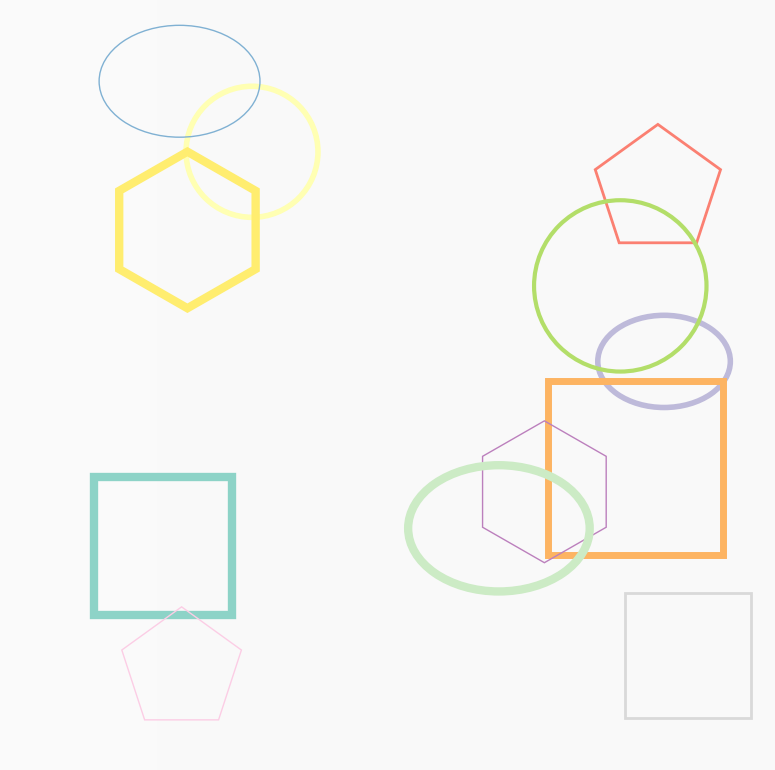[{"shape": "square", "thickness": 3, "radius": 0.45, "center": [0.211, 0.291]}, {"shape": "circle", "thickness": 2, "radius": 0.43, "center": [0.325, 0.803]}, {"shape": "oval", "thickness": 2, "radius": 0.43, "center": [0.857, 0.531]}, {"shape": "pentagon", "thickness": 1, "radius": 0.42, "center": [0.849, 0.753]}, {"shape": "oval", "thickness": 0.5, "radius": 0.52, "center": [0.232, 0.894]}, {"shape": "square", "thickness": 2.5, "radius": 0.56, "center": [0.82, 0.392]}, {"shape": "circle", "thickness": 1.5, "radius": 0.56, "center": [0.8, 0.629]}, {"shape": "pentagon", "thickness": 0.5, "radius": 0.41, "center": [0.234, 0.131]}, {"shape": "square", "thickness": 1, "radius": 0.41, "center": [0.888, 0.149]}, {"shape": "hexagon", "thickness": 0.5, "radius": 0.46, "center": [0.702, 0.361]}, {"shape": "oval", "thickness": 3, "radius": 0.59, "center": [0.644, 0.314]}, {"shape": "hexagon", "thickness": 3, "radius": 0.51, "center": [0.242, 0.701]}]